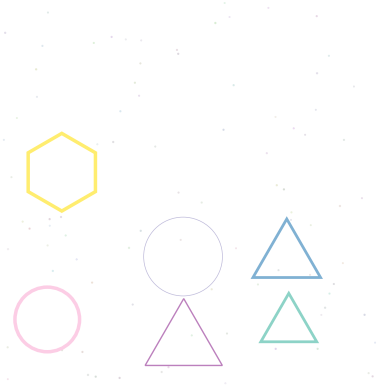[{"shape": "triangle", "thickness": 2, "radius": 0.42, "center": [0.75, 0.154]}, {"shape": "circle", "thickness": 0.5, "radius": 0.51, "center": [0.475, 0.334]}, {"shape": "triangle", "thickness": 2, "radius": 0.51, "center": [0.745, 0.33]}, {"shape": "circle", "thickness": 2.5, "radius": 0.42, "center": [0.123, 0.17]}, {"shape": "triangle", "thickness": 1, "radius": 0.58, "center": [0.477, 0.109]}, {"shape": "hexagon", "thickness": 2.5, "radius": 0.5, "center": [0.161, 0.553]}]